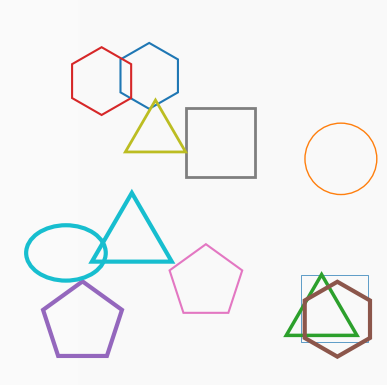[{"shape": "hexagon", "thickness": 1.5, "radius": 0.43, "center": [0.385, 0.803]}, {"shape": "square", "thickness": 0.5, "radius": 0.43, "center": [0.863, 0.198]}, {"shape": "circle", "thickness": 1, "radius": 0.46, "center": [0.88, 0.587]}, {"shape": "triangle", "thickness": 2.5, "radius": 0.53, "center": [0.83, 0.182]}, {"shape": "hexagon", "thickness": 1.5, "radius": 0.44, "center": [0.262, 0.789]}, {"shape": "pentagon", "thickness": 3, "radius": 0.54, "center": [0.213, 0.162]}, {"shape": "hexagon", "thickness": 3, "radius": 0.49, "center": [0.871, 0.171]}, {"shape": "pentagon", "thickness": 1.5, "radius": 0.49, "center": [0.531, 0.267]}, {"shape": "square", "thickness": 2, "radius": 0.45, "center": [0.569, 0.63]}, {"shape": "triangle", "thickness": 2, "radius": 0.45, "center": [0.401, 0.65]}, {"shape": "oval", "thickness": 3, "radius": 0.51, "center": [0.17, 0.343]}, {"shape": "triangle", "thickness": 3, "radius": 0.6, "center": [0.34, 0.38]}]